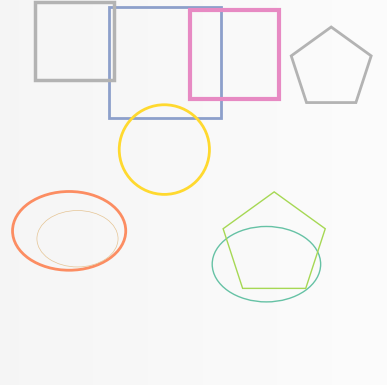[{"shape": "oval", "thickness": 1, "radius": 0.7, "center": [0.688, 0.314]}, {"shape": "oval", "thickness": 2, "radius": 0.73, "center": [0.178, 0.4]}, {"shape": "square", "thickness": 2, "radius": 0.72, "center": [0.425, 0.837]}, {"shape": "square", "thickness": 3, "radius": 0.58, "center": [0.606, 0.859]}, {"shape": "pentagon", "thickness": 1, "radius": 0.69, "center": [0.708, 0.363]}, {"shape": "circle", "thickness": 2, "radius": 0.58, "center": [0.424, 0.611]}, {"shape": "oval", "thickness": 0.5, "radius": 0.52, "center": [0.2, 0.38]}, {"shape": "square", "thickness": 2.5, "radius": 0.51, "center": [0.192, 0.893]}, {"shape": "pentagon", "thickness": 2, "radius": 0.54, "center": [0.855, 0.821]}]